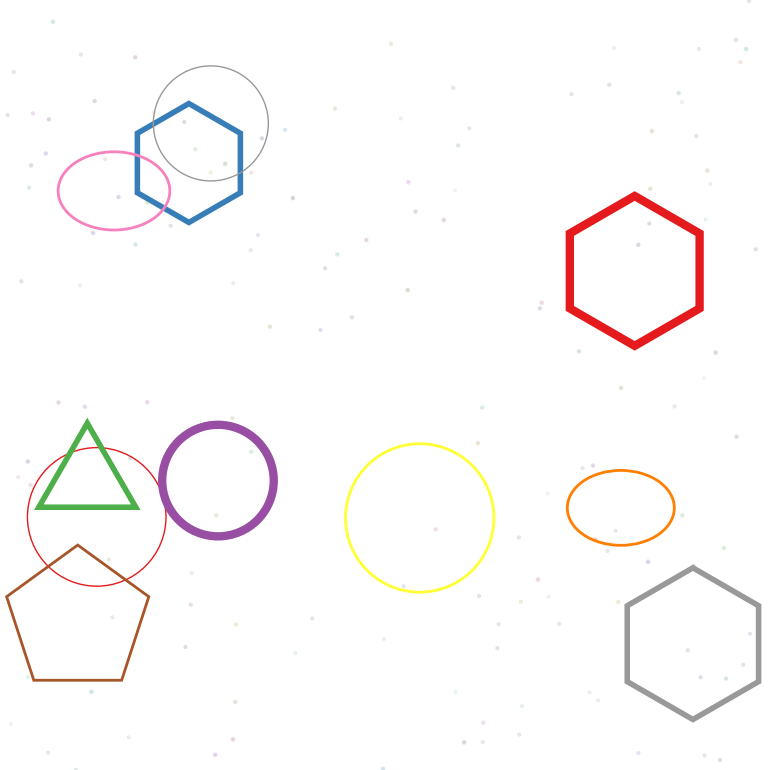[{"shape": "circle", "thickness": 0.5, "radius": 0.45, "center": [0.126, 0.329]}, {"shape": "hexagon", "thickness": 3, "radius": 0.49, "center": [0.824, 0.648]}, {"shape": "hexagon", "thickness": 2, "radius": 0.39, "center": [0.245, 0.788]}, {"shape": "triangle", "thickness": 2, "radius": 0.36, "center": [0.113, 0.378]}, {"shape": "circle", "thickness": 3, "radius": 0.36, "center": [0.283, 0.376]}, {"shape": "oval", "thickness": 1, "radius": 0.35, "center": [0.806, 0.34]}, {"shape": "circle", "thickness": 1, "radius": 0.48, "center": [0.545, 0.327]}, {"shape": "pentagon", "thickness": 1, "radius": 0.49, "center": [0.101, 0.195]}, {"shape": "oval", "thickness": 1, "radius": 0.36, "center": [0.148, 0.752]}, {"shape": "circle", "thickness": 0.5, "radius": 0.37, "center": [0.274, 0.84]}, {"shape": "hexagon", "thickness": 2, "radius": 0.49, "center": [0.9, 0.164]}]